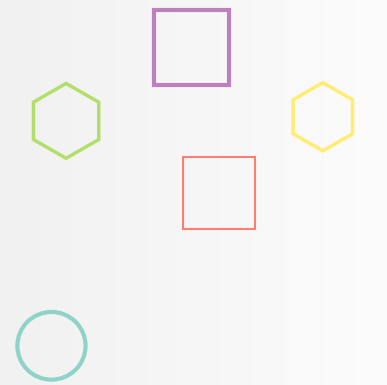[{"shape": "circle", "thickness": 3, "radius": 0.44, "center": [0.133, 0.102]}, {"shape": "square", "thickness": 1.5, "radius": 0.47, "center": [0.565, 0.499]}, {"shape": "hexagon", "thickness": 2.5, "radius": 0.49, "center": [0.171, 0.686]}, {"shape": "square", "thickness": 3, "radius": 0.49, "center": [0.494, 0.876]}, {"shape": "hexagon", "thickness": 2.5, "radius": 0.44, "center": [0.833, 0.697]}]